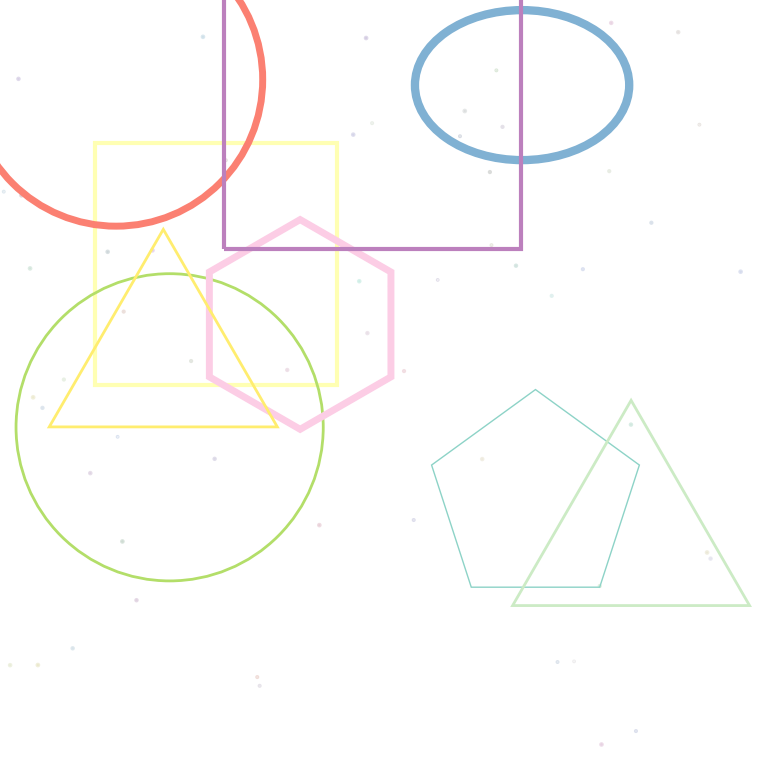[{"shape": "pentagon", "thickness": 0.5, "radius": 0.71, "center": [0.695, 0.352]}, {"shape": "square", "thickness": 1.5, "radius": 0.79, "center": [0.28, 0.657]}, {"shape": "circle", "thickness": 2.5, "radius": 0.95, "center": [0.151, 0.897]}, {"shape": "oval", "thickness": 3, "radius": 0.7, "center": [0.678, 0.889]}, {"shape": "circle", "thickness": 1, "radius": 1.0, "center": [0.22, 0.445]}, {"shape": "hexagon", "thickness": 2.5, "radius": 0.68, "center": [0.39, 0.579]}, {"shape": "square", "thickness": 1.5, "radius": 0.97, "center": [0.484, 0.87]}, {"shape": "triangle", "thickness": 1, "radius": 0.89, "center": [0.82, 0.302]}, {"shape": "triangle", "thickness": 1, "radius": 0.86, "center": [0.212, 0.531]}]